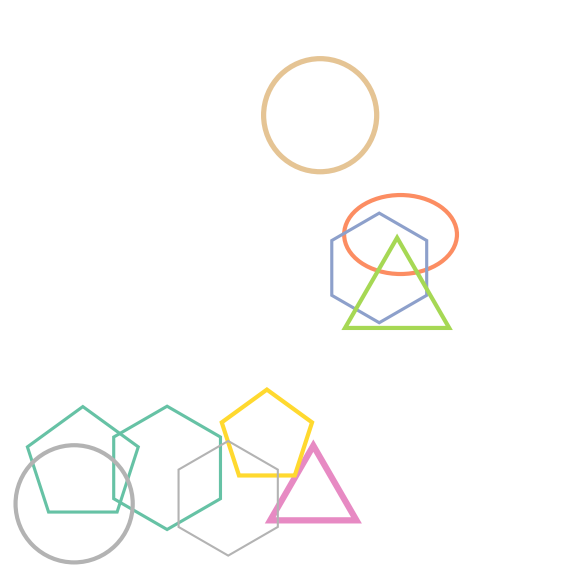[{"shape": "hexagon", "thickness": 1.5, "radius": 0.53, "center": [0.289, 0.189]}, {"shape": "pentagon", "thickness": 1.5, "radius": 0.5, "center": [0.143, 0.194]}, {"shape": "oval", "thickness": 2, "radius": 0.49, "center": [0.694, 0.593]}, {"shape": "hexagon", "thickness": 1.5, "radius": 0.47, "center": [0.657, 0.535]}, {"shape": "triangle", "thickness": 3, "radius": 0.43, "center": [0.543, 0.141]}, {"shape": "triangle", "thickness": 2, "radius": 0.52, "center": [0.688, 0.483]}, {"shape": "pentagon", "thickness": 2, "radius": 0.41, "center": [0.462, 0.242]}, {"shape": "circle", "thickness": 2.5, "radius": 0.49, "center": [0.554, 0.8]}, {"shape": "hexagon", "thickness": 1, "radius": 0.5, "center": [0.395, 0.136]}, {"shape": "circle", "thickness": 2, "radius": 0.51, "center": [0.128, 0.127]}]